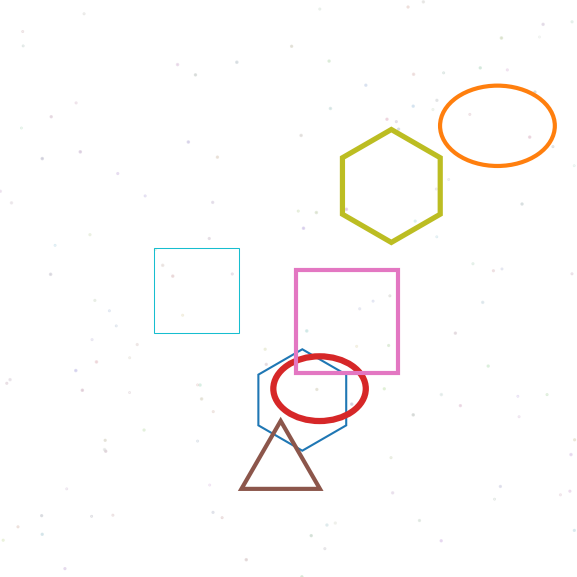[{"shape": "hexagon", "thickness": 1, "radius": 0.44, "center": [0.523, 0.307]}, {"shape": "oval", "thickness": 2, "radius": 0.5, "center": [0.861, 0.781]}, {"shape": "oval", "thickness": 3, "radius": 0.4, "center": [0.553, 0.326]}, {"shape": "triangle", "thickness": 2, "radius": 0.39, "center": [0.486, 0.192]}, {"shape": "square", "thickness": 2, "radius": 0.44, "center": [0.601, 0.443]}, {"shape": "hexagon", "thickness": 2.5, "radius": 0.49, "center": [0.678, 0.677]}, {"shape": "square", "thickness": 0.5, "radius": 0.37, "center": [0.341, 0.496]}]